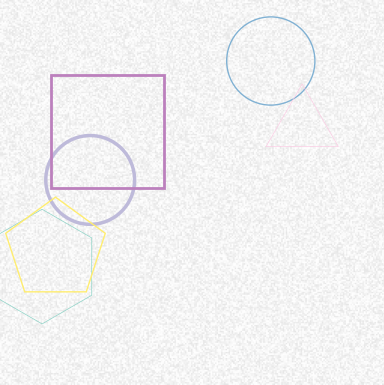[{"shape": "hexagon", "thickness": 0.5, "radius": 0.74, "center": [0.109, 0.308]}, {"shape": "circle", "thickness": 2.5, "radius": 0.58, "center": [0.234, 0.533]}, {"shape": "circle", "thickness": 1, "radius": 0.57, "center": [0.703, 0.842]}, {"shape": "triangle", "thickness": 0.5, "radius": 0.54, "center": [0.785, 0.673]}, {"shape": "square", "thickness": 2, "radius": 0.73, "center": [0.279, 0.657]}, {"shape": "pentagon", "thickness": 1, "radius": 0.68, "center": [0.144, 0.352]}]